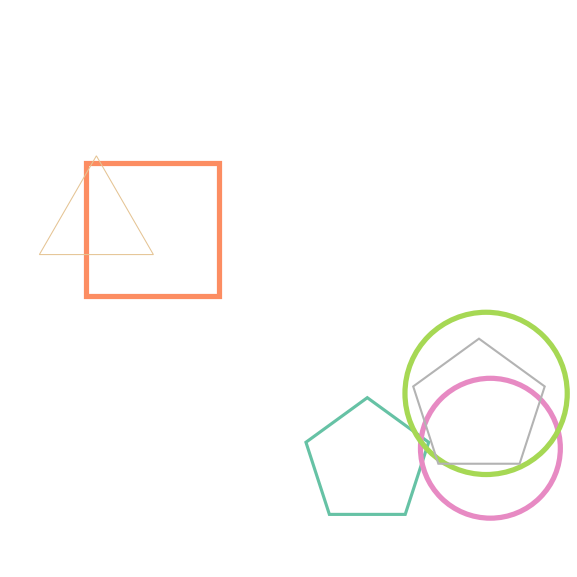[{"shape": "pentagon", "thickness": 1.5, "radius": 0.56, "center": [0.636, 0.199]}, {"shape": "square", "thickness": 2.5, "radius": 0.57, "center": [0.264, 0.602]}, {"shape": "circle", "thickness": 2.5, "radius": 0.61, "center": [0.849, 0.223]}, {"shape": "circle", "thickness": 2.5, "radius": 0.7, "center": [0.842, 0.318]}, {"shape": "triangle", "thickness": 0.5, "radius": 0.57, "center": [0.167, 0.615]}, {"shape": "pentagon", "thickness": 1, "radius": 0.6, "center": [0.829, 0.293]}]